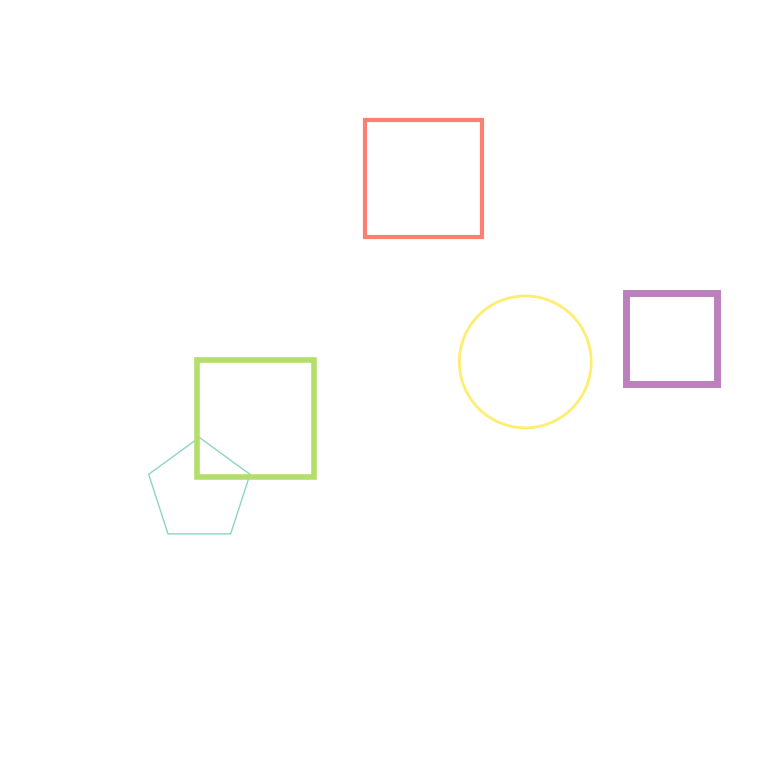[{"shape": "pentagon", "thickness": 0.5, "radius": 0.35, "center": [0.259, 0.363]}, {"shape": "square", "thickness": 1.5, "radius": 0.38, "center": [0.55, 0.768]}, {"shape": "square", "thickness": 2, "radius": 0.38, "center": [0.332, 0.456]}, {"shape": "square", "thickness": 2.5, "radius": 0.3, "center": [0.872, 0.561]}, {"shape": "circle", "thickness": 1, "radius": 0.43, "center": [0.682, 0.53]}]